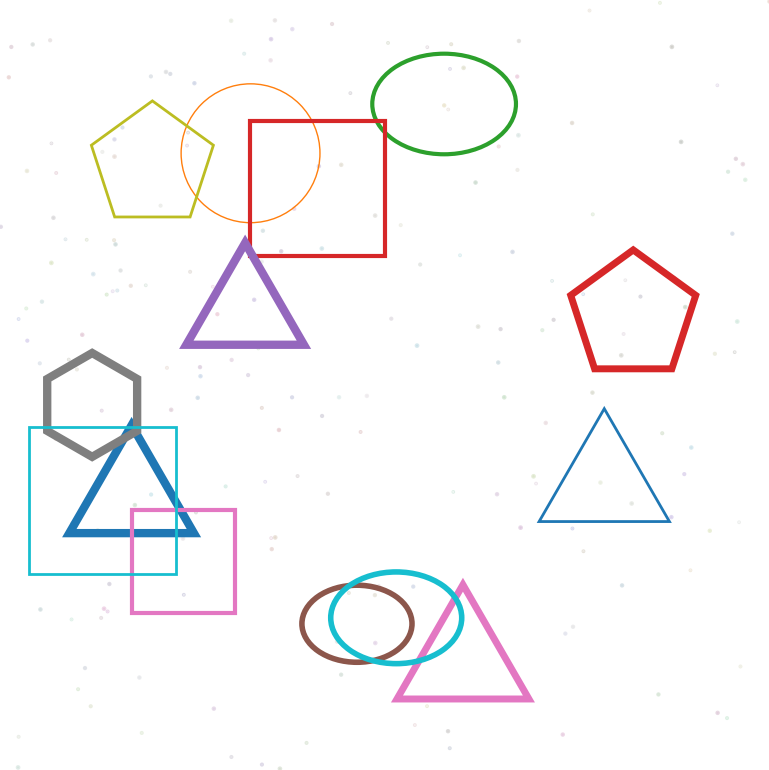[{"shape": "triangle", "thickness": 1, "radius": 0.49, "center": [0.785, 0.372]}, {"shape": "triangle", "thickness": 3, "radius": 0.47, "center": [0.171, 0.354]}, {"shape": "circle", "thickness": 0.5, "radius": 0.45, "center": [0.325, 0.801]}, {"shape": "oval", "thickness": 1.5, "radius": 0.47, "center": [0.577, 0.865]}, {"shape": "pentagon", "thickness": 2.5, "radius": 0.43, "center": [0.822, 0.59]}, {"shape": "square", "thickness": 1.5, "radius": 0.44, "center": [0.412, 0.755]}, {"shape": "triangle", "thickness": 3, "radius": 0.44, "center": [0.318, 0.596]}, {"shape": "oval", "thickness": 2, "radius": 0.36, "center": [0.464, 0.19]}, {"shape": "square", "thickness": 1.5, "radius": 0.34, "center": [0.238, 0.27]}, {"shape": "triangle", "thickness": 2.5, "radius": 0.49, "center": [0.601, 0.142]}, {"shape": "hexagon", "thickness": 3, "radius": 0.34, "center": [0.12, 0.474]}, {"shape": "pentagon", "thickness": 1, "radius": 0.42, "center": [0.198, 0.786]}, {"shape": "oval", "thickness": 2, "radius": 0.43, "center": [0.515, 0.198]}, {"shape": "square", "thickness": 1, "radius": 0.48, "center": [0.133, 0.35]}]